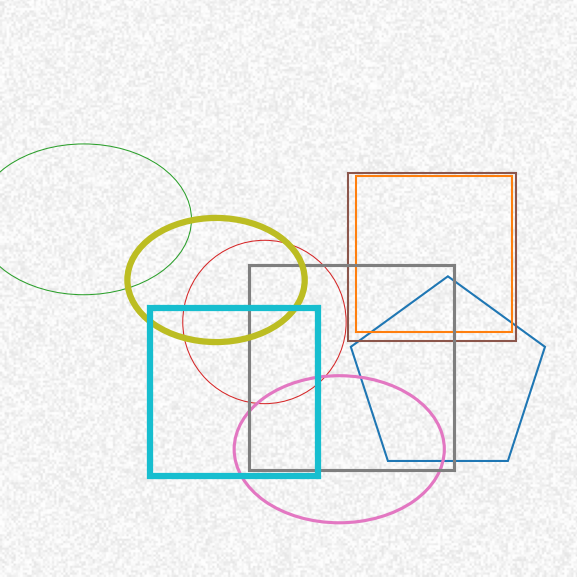[{"shape": "pentagon", "thickness": 1, "radius": 0.88, "center": [0.776, 0.344]}, {"shape": "square", "thickness": 1, "radius": 0.68, "center": [0.751, 0.559]}, {"shape": "oval", "thickness": 0.5, "radius": 0.93, "center": [0.145, 0.619]}, {"shape": "circle", "thickness": 0.5, "radius": 0.71, "center": [0.458, 0.442]}, {"shape": "square", "thickness": 1, "radius": 0.73, "center": [0.748, 0.554]}, {"shape": "oval", "thickness": 1.5, "radius": 0.91, "center": [0.587, 0.221]}, {"shape": "square", "thickness": 1.5, "radius": 0.89, "center": [0.608, 0.363]}, {"shape": "oval", "thickness": 3, "radius": 0.77, "center": [0.374, 0.514]}, {"shape": "square", "thickness": 3, "radius": 0.73, "center": [0.405, 0.32]}]